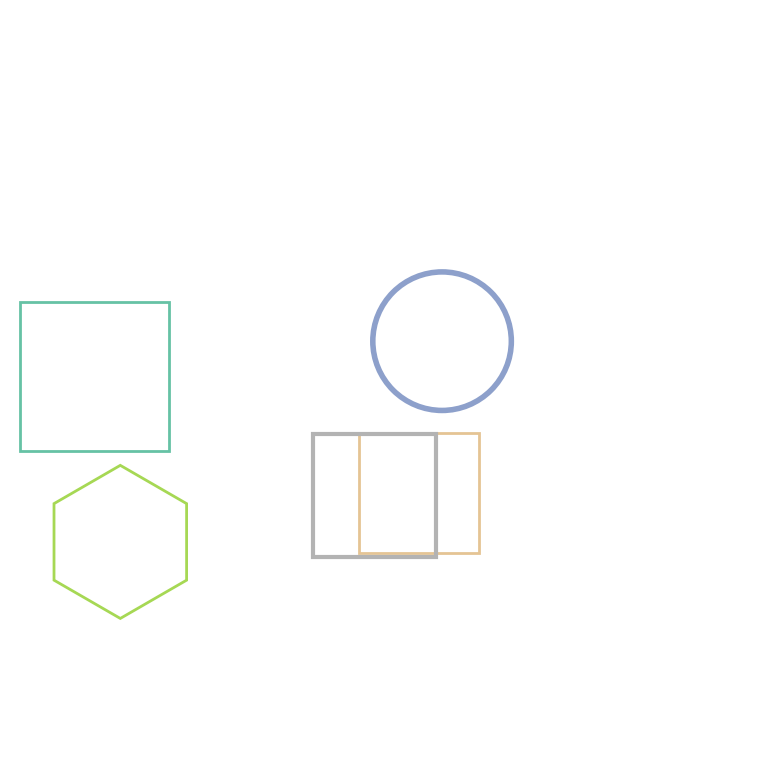[{"shape": "square", "thickness": 1, "radius": 0.48, "center": [0.123, 0.511]}, {"shape": "circle", "thickness": 2, "radius": 0.45, "center": [0.574, 0.557]}, {"shape": "hexagon", "thickness": 1, "radius": 0.5, "center": [0.156, 0.296]}, {"shape": "square", "thickness": 1, "radius": 0.39, "center": [0.544, 0.36]}, {"shape": "square", "thickness": 1.5, "radius": 0.4, "center": [0.486, 0.357]}]